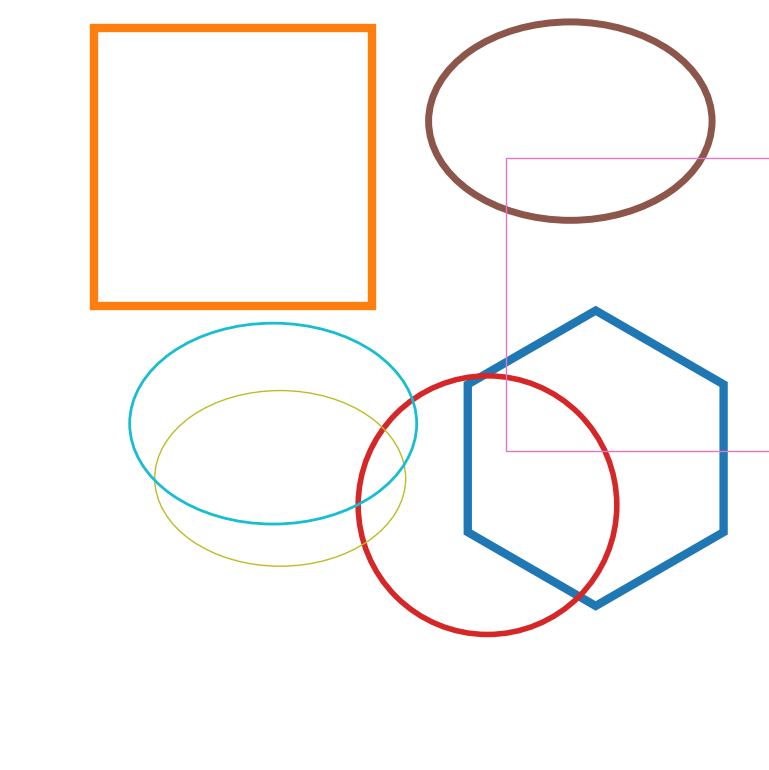[{"shape": "hexagon", "thickness": 3, "radius": 0.96, "center": [0.774, 0.405]}, {"shape": "square", "thickness": 3, "radius": 0.9, "center": [0.303, 0.784]}, {"shape": "circle", "thickness": 2, "radius": 0.84, "center": [0.633, 0.344]}, {"shape": "oval", "thickness": 2.5, "radius": 0.92, "center": [0.741, 0.843]}, {"shape": "square", "thickness": 0.5, "radius": 0.95, "center": [0.847, 0.605]}, {"shape": "oval", "thickness": 0.5, "radius": 0.81, "center": [0.364, 0.379]}, {"shape": "oval", "thickness": 1, "radius": 0.93, "center": [0.355, 0.45]}]